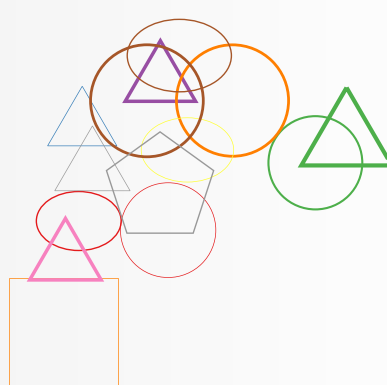[{"shape": "circle", "thickness": 0.5, "radius": 0.62, "center": [0.434, 0.402]}, {"shape": "oval", "thickness": 1, "radius": 0.55, "center": [0.203, 0.426]}, {"shape": "triangle", "thickness": 0.5, "radius": 0.52, "center": [0.212, 0.673]}, {"shape": "circle", "thickness": 1.5, "radius": 0.61, "center": [0.814, 0.577]}, {"shape": "triangle", "thickness": 3, "radius": 0.67, "center": [0.894, 0.638]}, {"shape": "triangle", "thickness": 2.5, "radius": 0.52, "center": [0.414, 0.789]}, {"shape": "square", "thickness": 0.5, "radius": 0.7, "center": [0.164, 0.139]}, {"shape": "circle", "thickness": 2, "radius": 0.72, "center": [0.6, 0.739]}, {"shape": "oval", "thickness": 0.5, "radius": 0.6, "center": [0.484, 0.611]}, {"shape": "oval", "thickness": 1, "radius": 0.67, "center": [0.463, 0.856]}, {"shape": "circle", "thickness": 2, "radius": 0.73, "center": [0.379, 0.738]}, {"shape": "triangle", "thickness": 2.5, "radius": 0.53, "center": [0.169, 0.326]}, {"shape": "triangle", "thickness": 0.5, "radius": 0.56, "center": [0.239, 0.561]}, {"shape": "pentagon", "thickness": 1, "radius": 0.73, "center": [0.413, 0.512]}]